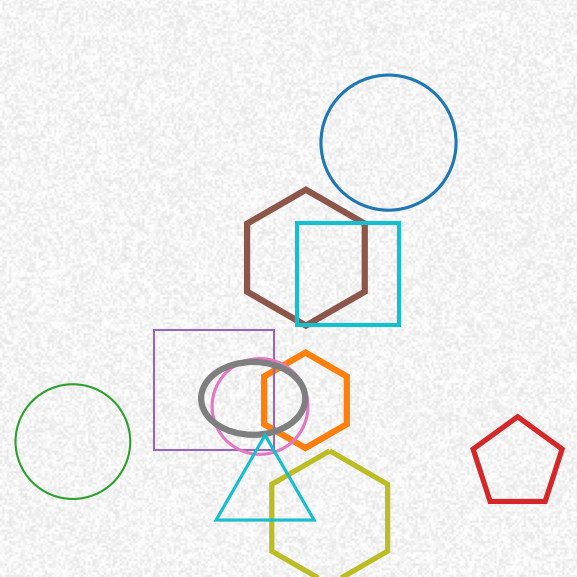[{"shape": "circle", "thickness": 1.5, "radius": 0.58, "center": [0.673, 0.752]}, {"shape": "hexagon", "thickness": 3, "radius": 0.41, "center": [0.529, 0.306]}, {"shape": "circle", "thickness": 1, "radius": 0.5, "center": [0.126, 0.234]}, {"shape": "pentagon", "thickness": 2.5, "radius": 0.41, "center": [0.896, 0.196]}, {"shape": "square", "thickness": 1, "radius": 0.52, "center": [0.37, 0.323]}, {"shape": "hexagon", "thickness": 3, "radius": 0.59, "center": [0.53, 0.553]}, {"shape": "circle", "thickness": 1.5, "radius": 0.41, "center": [0.45, 0.295]}, {"shape": "oval", "thickness": 3, "radius": 0.45, "center": [0.438, 0.309]}, {"shape": "hexagon", "thickness": 2.5, "radius": 0.58, "center": [0.571, 0.103]}, {"shape": "triangle", "thickness": 1.5, "radius": 0.49, "center": [0.459, 0.148]}, {"shape": "square", "thickness": 2, "radius": 0.44, "center": [0.602, 0.524]}]